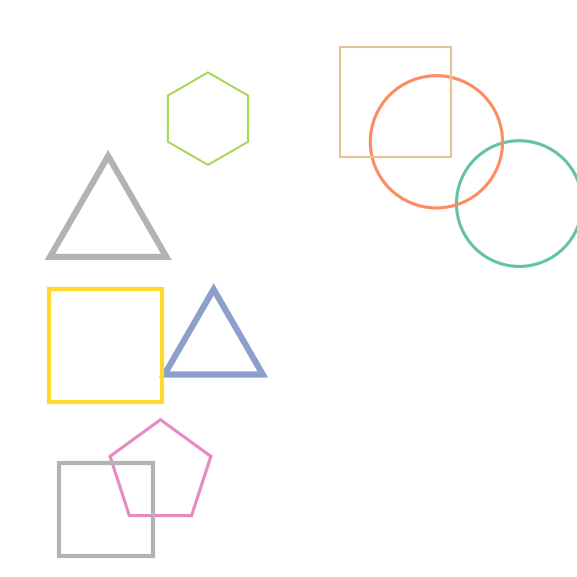[{"shape": "circle", "thickness": 1.5, "radius": 0.54, "center": [0.899, 0.647]}, {"shape": "circle", "thickness": 1.5, "radius": 0.57, "center": [0.756, 0.754]}, {"shape": "triangle", "thickness": 3, "radius": 0.49, "center": [0.37, 0.4]}, {"shape": "pentagon", "thickness": 1.5, "radius": 0.46, "center": [0.278, 0.181]}, {"shape": "hexagon", "thickness": 1, "radius": 0.4, "center": [0.36, 0.794]}, {"shape": "square", "thickness": 2, "radius": 0.49, "center": [0.183, 0.401]}, {"shape": "square", "thickness": 1, "radius": 0.48, "center": [0.685, 0.822]}, {"shape": "triangle", "thickness": 3, "radius": 0.58, "center": [0.187, 0.612]}, {"shape": "square", "thickness": 2, "radius": 0.4, "center": [0.184, 0.117]}]